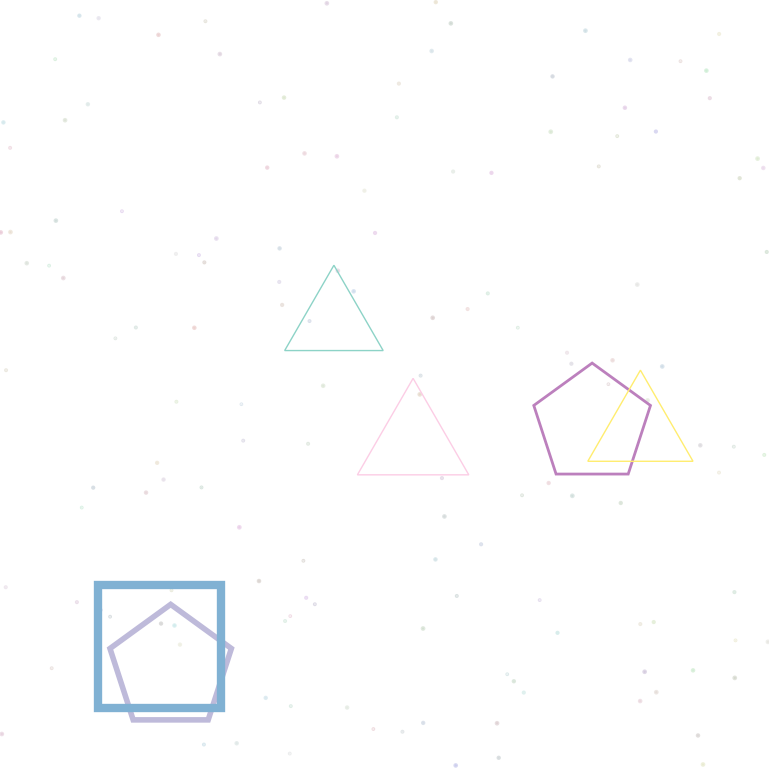[{"shape": "triangle", "thickness": 0.5, "radius": 0.37, "center": [0.434, 0.582]}, {"shape": "pentagon", "thickness": 2, "radius": 0.41, "center": [0.222, 0.132]}, {"shape": "square", "thickness": 3, "radius": 0.4, "center": [0.207, 0.16]}, {"shape": "triangle", "thickness": 0.5, "radius": 0.42, "center": [0.536, 0.425]}, {"shape": "pentagon", "thickness": 1, "radius": 0.4, "center": [0.769, 0.449]}, {"shape": "triangle", "thickness": 0.5, "radius": 0.39, "center": [0.832, 0.44]}]